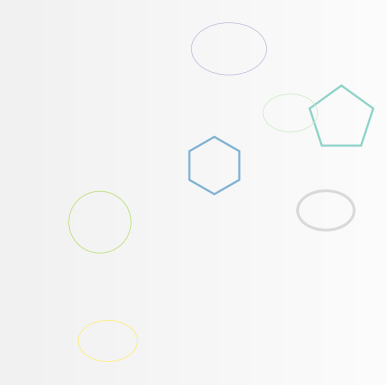[{"shape": "pentagon", "thickness": 1.5, "radius": 0.43, "center": [0.881, 0.692]}, {"shape": "oval", "thickness": 0.5, "radius": 0.49, "center": [0.591, 0.873]}, {"shape": "hexagon", "thickness": 1.5, "radius": 0.37, "center": [0.553, 0.57]}, {"shape": "circle", "thickness": 0.5, "radius": 0.4, "center": [0.258, 0.423]}, {"shape": "oval", "thickness": 2, "radius": 0.36, "center": [0.841, 0.453]}, {"shape": "oval", "thickness": 0.5, "radius": 0.35, "center": [0.749, 0.707]}, {"shape": "oval", "thickness": 0.5, "radius": 0.38, "center": [0.278, 0.114]}]